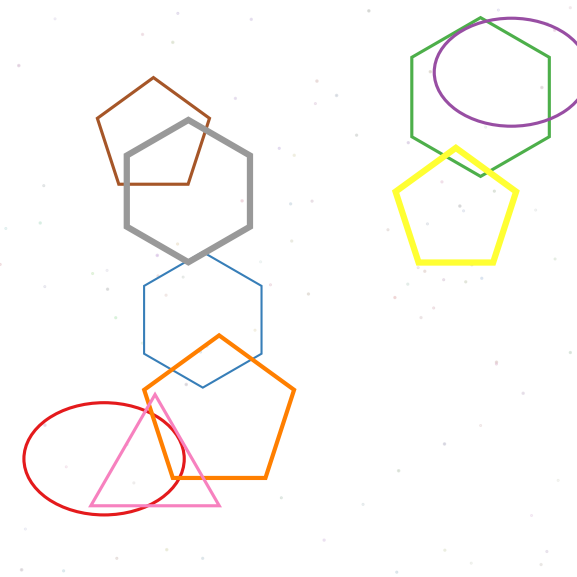[{"shape": "oval", "thickness": 1.5, "radius": 0.69, "center": [0.18, 0.205]}, {"shape": "hexagon", "thickness": 1, "radius": 0.59, "center": [0.351, 0.445]}, {"shape": "hexagon", "thickness": 1.5, "radius": 0.69, "center": [0.832, 0.831]}, {"shape": "oval", "thickness": 1.5, "radius": 0.67, "center": [0.886, 0.874]}, {"shape": "pentagon", "thickness": 2, "radius": 0.68, "center": [0.379, 0.282]}, {"shape": "pentagon", "thickness": 3, "radius": 0.55, "center": [0.789, 0.633]}, {"shape": "pentagon", "thickness": 1.5, "radius": 0.51, "center": [0.266, 0.763]}, {"shape": "triangle", "thickness": 1.5, "radius": 0.64, "center": [0.268, 0.188]}, {"shape": "hexagon", "thickness": 3, "radius": 0.62, "center": [0.326, 0.668]}]